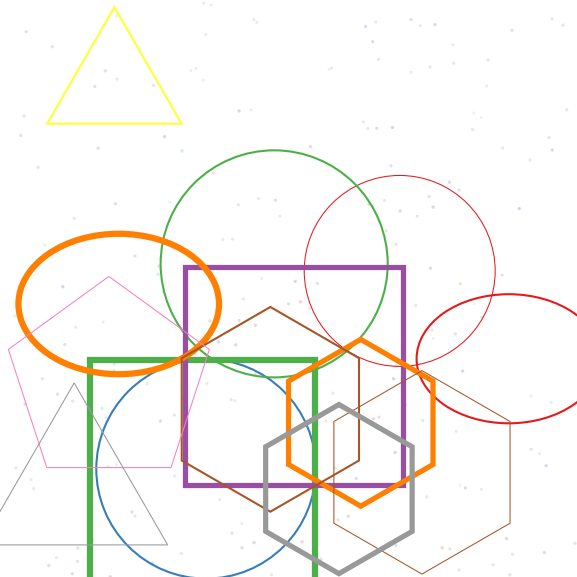[{"shape": "oval", "thickness": 1, "radius": 0.8, "center": [0.881, 0.378]}, {"shape": "circle", "thickness": 0.5, "radius": 0.83, "center": [0.692, 0.53]}, {"shape": "circle", "thickness": 1, "radius": 0.95, "center": [0.357, 0.187]}, {"shape": "circle", "thickness": 1, "radius": 0.98, "center": [0.475, 0.542]}, {"shape": "square", "thickness": 3, "radius": 0.97, "center": [0.351, 0.182]}, {"shape": "square", "thickness": 2.5, "radius": 0.94, "center": [0.509, 0.347]}, {"shape": "hexagon", "thickness": 2.5, "radius": 0.72, "center": [0.625, 0.267]}, {"shape": "oval", "thickness": 3, "radius": 0.87, "center": [0.206, 0.473]}, {"shape": "triangle", "thickness": 1, "radius": 0.67, "center": [0.198, 0.852]}, {"shape": "hexagon", "thickness": 0.5, "radius": 0.88, "center": [0.731, 0.181]}, {"shape": "hexagon", "thickness": 1, "radius": 0.89, "center": [0.468, 0.29]}, {"shape": "pentagon", "thickness": 0.5, "radius": 0.91, "center": [0.189, 0.338]}, {"shape": "hexagon", "thickness": 2.5, "radius": 0.73, "center": [0.587, 0.152]}, {"shape": "triangle", "thickness": 0.5, "radius": 0.93, "center": [0.128, 0.149]}]